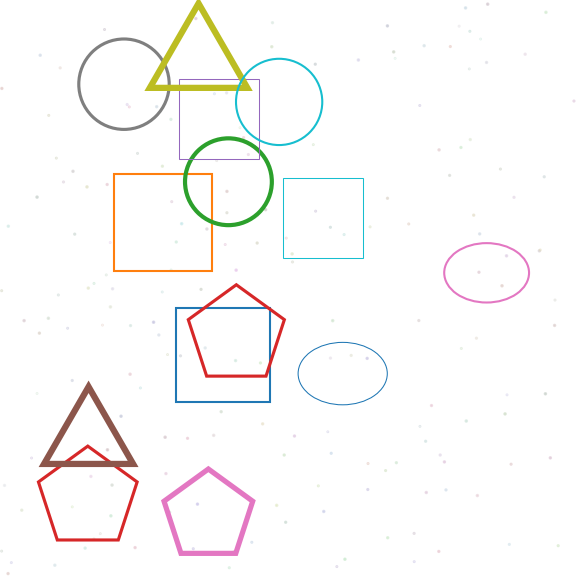[{"shape": "oval", "thickness": 0.5, "radius": 0.39, "center": [0.593, 0.352]}, {"shape": "square", "thickness": 1, "radius": 0.41, "center": [0.387, 0.384]}, {"shape": "square", "thickness": 1, "radius": 0.42, "center": [0.282, 0.614]}, {"shape": "circle", "thickness": 2, "radius": 0.38, "center": [0.396, 0.684]}, {"shape": "pentagon", "thickness": 1.5, "radius": 0.45, "center": [0.152, 0.137]}, {"shape": "pentagon", "thickness": 1.5, "radius": 0.44, "center": [0.409, 0.419]}, {"shape": "square", "thickness": 0.5, "radius": 0.34, "center": [0.38, 0.793]}, {"shape": "triangle", "thickness": 3, "radius": 0.45, "center": [0.153, 0.24]}, {"shape": "pentagon", "thickness": 2.5, "radius": 0.4, "center": [0.361, 0.106]}, {"shape": "oval", "thickness": 1, "radius": 0.37, "center": [0.843, 0.527]}, {"shape": "circle", "thickness": 1.5, "radius": 0.39, "center": [0.215, 0.853]}, {"shape": "triangle", "thickness": 3, "radius": 0.49, "center": [0.344, 0.896]}, {"shape": "square", "thickness": 0.5, "radius": 0.35, "center": [0.56, 0.622]}, {"shape": "circle", "thickness": 1, "radius": 0.37, "center": [0.483, 0.823]}]